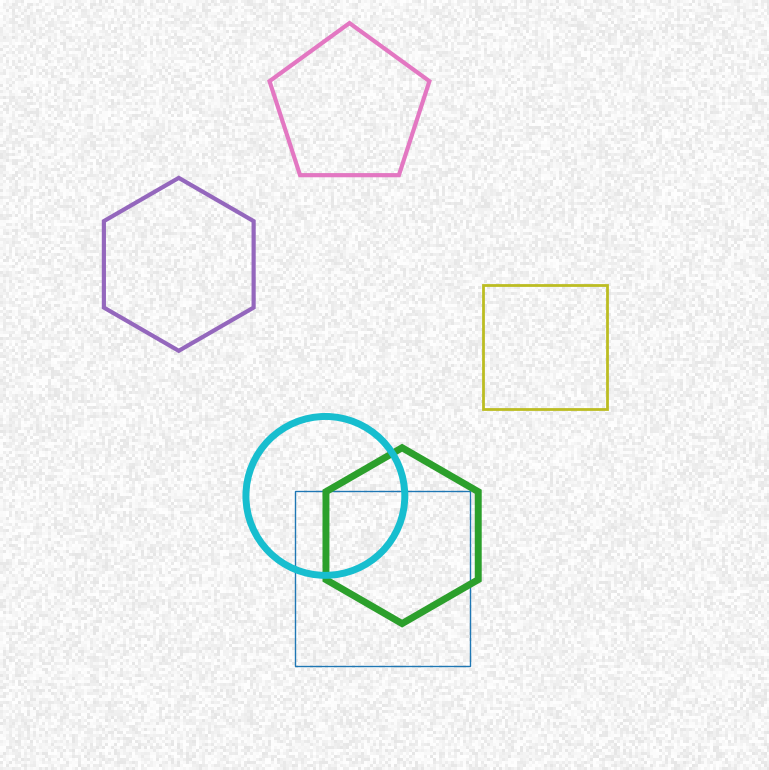[{"shape": "square", "thickness": 0.5, "radius": 0.57, "center": [0.496, 0.248]}, {"shape": "hexagon", "thickness": 2.5, "radius": 0.57, "center": [0.522, 0.304]}, {"shape": "hexagon", "thickness": 1.5, "radius": 0.56, "center": [0.232, 0.657]}, {"shape": "pentagon", "thickness": 1.5, "radius": 0.55, "center": [0.454, 0.861]}, {"shape": "square", "thickness": 1, "radius": 0.4, "center": [0.708, 0.55]}, {"shape": "circle", "thickness": 2.5, "radius": 0.52, "center": [0.423, 0.356]}]